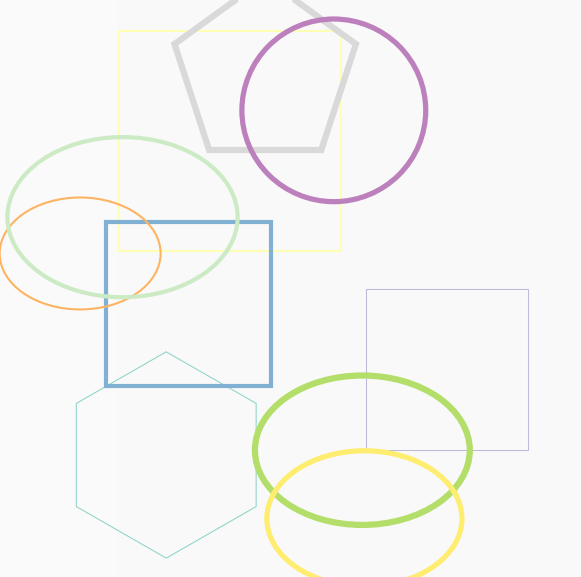[{"shape": "hexagon", "thickness": 0.5, "radius": 0.89, "center": [0.286, 0.211]}, {"shape": "square", "thickness": 1, "radius": 0.96, "center": [0.396, 0.755]}, {"shape": "square", "thickness": 0.5, "radius": 0.69, "center": [0.769, 0.359]}, {"shape": "square", "thickness": 2, "radius": 0.71, "center": [0.324, 0.472]}, {"shape": "oval", "thickness": 1, "radius": 0.69, "center": [0.138, 0.56]}, {"shape": "oval", "thickness": 3, "radius": 0.92, "center": [0.623, 0.22]}, {"shape": "pentagon", "thickness": 3, "radius": 0.82, "center": [0.456, 0.872]}, {"shape": "circle", "thickness": 2.5, "radius": 0.79, "center": [0.574, 0.808]}, {"shape": "oval", "thickness": 2, "radius": 0.99, "center": [0.211, 0.623]}, {"shape": "oval", "thickness": 2.5, "radius": 0.84, "center": [0.627, 0.101]}]